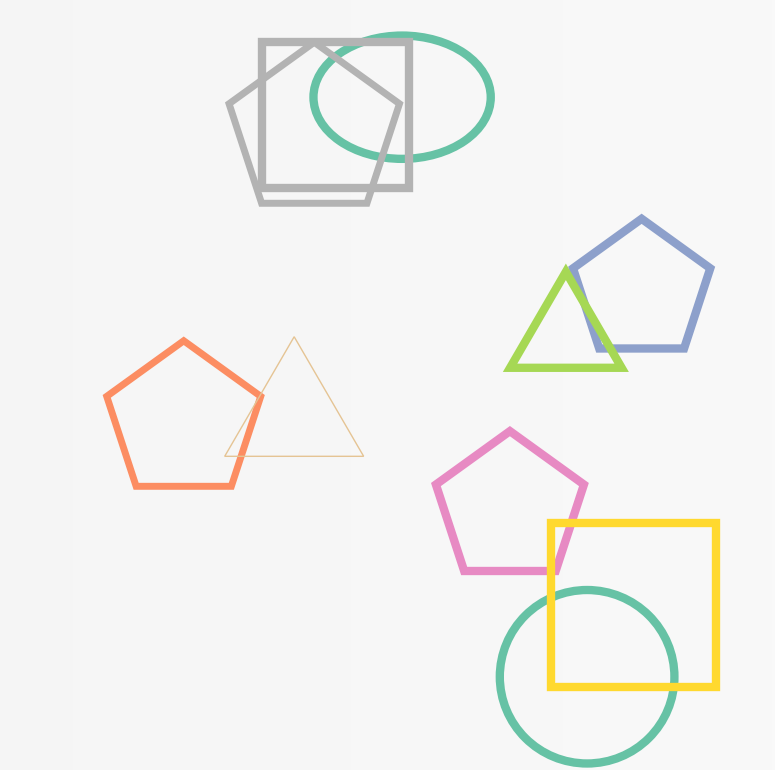[{"shape": "circle", "thickness": 3, "radius": 0.56, "center": [0.758, 0.121]}, {"shape": "oval", "thickness": 3, "radius": 0.57, "center": [0.519, 0.874]}, {"shape": "pentagon", "thickness": 2.5, "radius": 0.52, "center": [0.237, 0.453]}, {"shape": "pentagon", "thickness": 3, "radius": 0.47, "center": [0.828, 0.623]}, {"shape": "pentagon", "thickness": 3, "radius": 0.5, "center": [0.658, 0.34]}, {"shape": "triangle", "thickness": 3, "radius": 0.42, "center": [0.73, 0.564]}, {"shape": "square", "thickness": 3, "radius": 0.53, "center": [0.817, 0.214]}, {"shape": "triangle", "thickness": 0.5, "radius": 0.52, "center": [0.38, 0.459]}, {"shape": "pentagon", "thickness": 2.5, "radius": 0.58, "center": [0.406, 0.83]}, {"shape": "square", "thickness": 3, "radius": 0.48, "center": [0.433, 0.851]}]